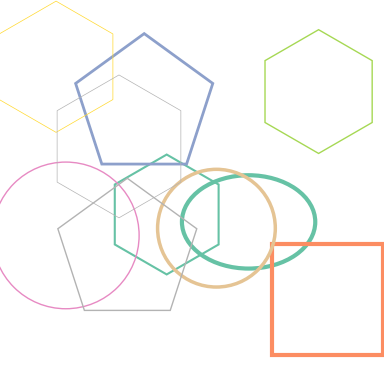[{"shape": "hexagon", "thickness": 1.5, "radius": 0.78, "center": [0.433, 0.443]}, {"shape": "oval", "thickness": 3, "radius": 0.87, "center": [0.646, 0.424]}, {"shape": "square", "thickness": 3, "radius": 0.72, "center": [0.851, 0.222]}, {"shape": "pentagon", "thickness": 2, "radius": 0.94, "center": [0.375, 0.725]}, {"shape": "circle", "thickness": 1, "radius": 0.95, "center": [0.171, 0.389]}, {"shape": "hexagon", "thickness": 1, "radius": 0.8, "center": [0.828, 0.762]}, {"shape": "hexagon", "thickness": 0.5, "radius": 0.85, "center": [0.146, 0.827]}, {"shape": "circle", "thickness": 2.5, "radius": 0.76, "center": [0.562, 0.407]}, {"shape": "hexagon", "thickness": 0.5, "radius": 0.93, "center": [0.309, 0.62]}, {"shape": "pentagon", "thickness": 1, "radius": 0.95, "center": [0.331, 0.347]}]